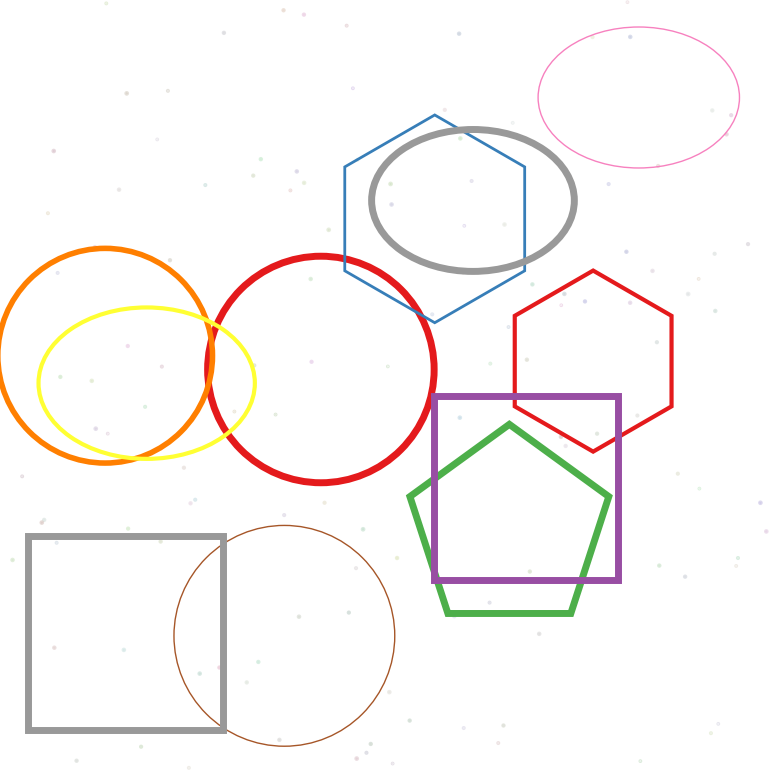[{"shape": "hexagon", "thickness": 1.5, "radius": 0.59, "center": [0.77, 0.531]}, {"shape": "circle", "thickness": 2.5, "radius": 0.74, "center": [0.417, 0.52]}, {"shape": "hexagon", "thickness": 1, "radius": 0.67, "center": [0.565, 0.716]}, {"shape": "pentagon", "thickness": 2.5, "radius": 0.68, "center": [0.662, 0.313]}, {"shape": "square", "thickness": 2.5, "radius": 0.6, "center": [0.683, 0.366]}, {"shape": "circle", "thickness": 2, "radius": 0.7, "center": [0.137, 0.538]}, {"shape": "oval", "thickness": 1.5, "radius": 0.7, "center": [0.191, 0.502]}, {"shape": "circle", "thickness": 0.5, "radius": 0.72, "center": [0.369, 0.174]}, {"shape": "oval", "thickness": 0.5, "radius": 0.65, "center": [0.83, 0.873]}, {"shape": "square", "thickness": 2.5, "radius": 0.63, "center": [0.163, 0.178]}, {"shape": "oval", "thickness": 2.5, "radius": 0.66, "center": [0.614, 0.74]}]